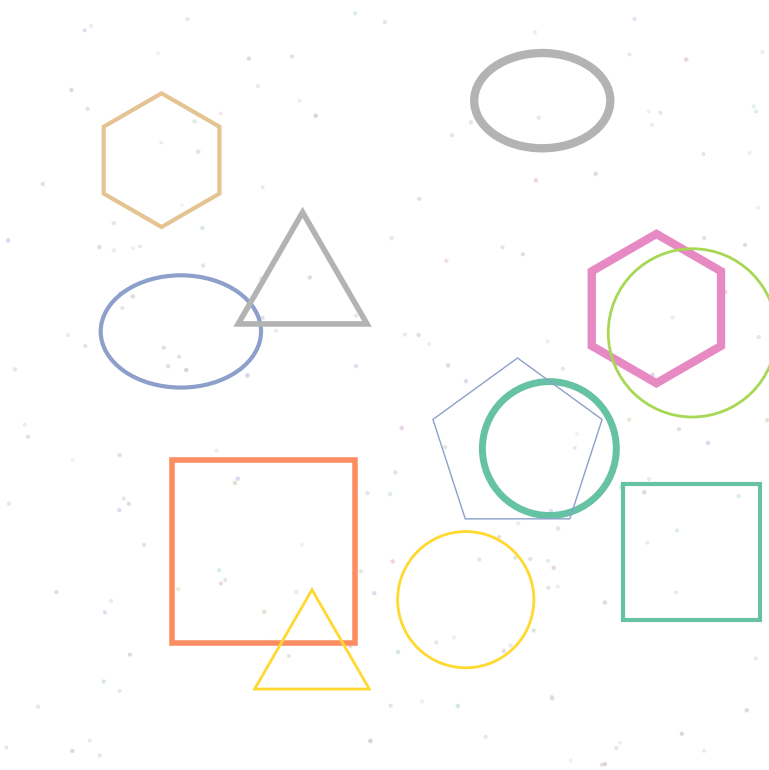[{"shape": "square", "thickness": 1.5, "radius": 0.44, "center": [0.898, 0.283]}, {"shape": "circle", "thickness": 2.5, "radius": 0.43, "center": [0.713, 0.417]}, {"shape": "square", "thickness": 2, "radius": 0.59, "center": [0.343, 0.284]}, {"shape": "pentagon", "thickness": 0.5, "radius": 0.58, "center": [0.672, 0.42]}, {"shape": "oval", "thickness": 1.5, "radius": 0.52, "center": [0.235, 0.57]}, {"shape": "hexagon", "thickness": 3, "radius": 0.48, "center": [0.852, 0.599]}, {"shape": "circle", "thickness": 1, "radius": 0.55, "center": [0.899, 0.568]}, {"shape": "triangle", "thickness": 1, "radius": 0.43, "center": [0.405, 0.148]}, {"shape": "circle", "thickness": 1, "radius": 0.44, "center": [0.605, 0.221]}, {"shape": "hexagon", "thickness": 1.5, "radius": 0.43, "center": [0.21, 0.792]}, {"shape": "oval", "thickness": 3, "radius": 0.44, "center": [0.704, 0.869]}, {"shape": "triangle", "thickness": 2, "radius": 0.48, "center": [0.393, 0.628]}]